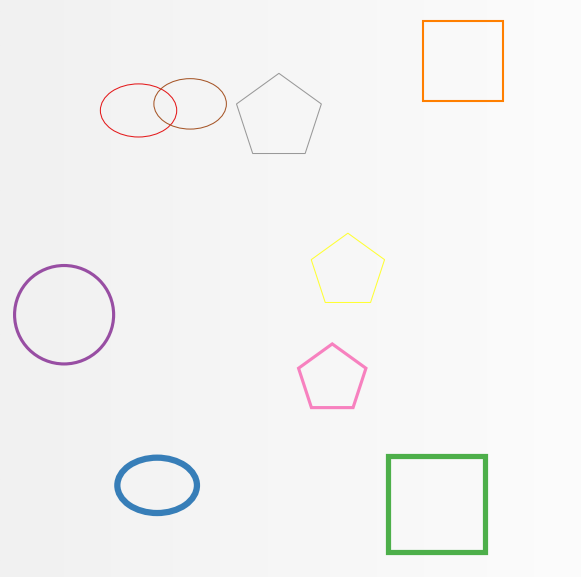[{"shape": "oval", "thickness": 0.5, "radius": 0.33, "center": [0.238, 0.808]}, {"shape": "oval", "thickness": 3, "radius": 0.34, "center": [0.27, 0.159]}, {"shape": "square", "thickness": 2.5, "radius": 0.42, "center": [0.752, 0.126]}, {"shape": "circle", "thickness": 1.5, "radius": 0.43, "center": [0.11, 0.454]}, {"shape": "square", "thickness": 1, "radius": 0.34, "center": [0.797, 0.893]}, {"shape": "pentagon", "thickness": 0.5, "radius": 0.33, "center": [0.599, 0.529]}, {"shape": "oval", "thickness": 0.5, "radius": 0.31, "center": [0.327, 0.819]}, {"shape": "pentagon", "thickness": 1.5, "radius": 0.3, "center": [0.572, 0.343]}, {"shape": "pentagon", "thickness": 0.5, "radius": 0.38, "center": [0.48, 0.795]}]